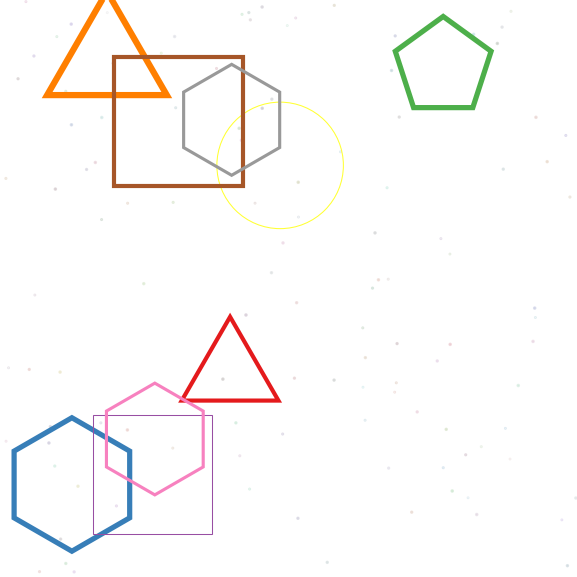[{"shape": "triangle", "thickness": 2, "radius": 0.48, "center": [0.398, 0.354]}, {"shape": "hexagon", "thickness": 2.5, "radius": 0.58, "center": [0.124, 0.16]}, {"shape": "pentagon", "thickness": 2.5, "radius": 0.44, "center": [0.767, 0.883]}, {"shape": "square", "thickness": 0.5, "radius": 0.51, "center": [0.264, 0.177]}, {"shape": "triangle", "thickness": 3, "radius": 0.6, "center": [0.185, 0.894]}, {"shape": "circle", "thickness": 0.5, "radius": 0.55, "center": [0.485, 0.713]}, {"shape": "square", "thickness": 2, "radius": 0.56, "center": [0.31, 0.789]}, {"shape": "hexagon", "thickness": 1.5, "radius": 0.48, "center": [0.268, 0.239]}, {"shape": "hexagon", "thickness": 1.5, "radius": 0.48, "center": [0.401, 0.792]}]